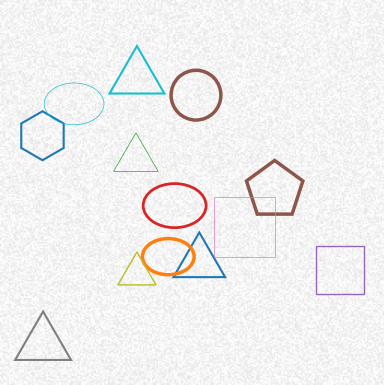[{"shape": "hexagon", "thickness": 1.5, "radius": 0.32, "center": [0.11, 0.647]}, {"shape": "triangle", "thickness": 1.5, "radius": 0.39, "center": [0.518, 0.319]}, {"shape": "oval", "thickness": 2.5, "radius": 0.34, "center": [0.437, 0.333]}, {"shape": "triangle", "thickness": 0.5, "radius": 0.33, "center": [0.353, 0.588]}, {"shape": "oval", "thickness": 2, "radius": 0.41, "center": [0.454, 0.466]}, {"shape": "square", "thickness": 1, "radius": 0.31, "center": [0.884, 0.299]}, {"shape": "pentagon", "thickness": 2.5, "radius": 0.39, "center": [0.713, 0.506]}, {"shape": "circle", "thickness": 2.5, "radius": 0.32, "center": [0.509, 0.753]}, {"shape": "square", "thickness": 0.5, "radius": 0.39, "center": [0.635, 0.411]}, {"shape": "triangle", "thickness": 1.5, "radius": 0.42, "center": [0.112, 0.107]}, {"shape": "triangle", "thickness": 1, "radius": 0.29, "center": [0.356, 0.288]}, {"shape": "oval", "thickness": 0.5, "radius": 0.39, "center": [0.192, 0.73]}, {"shape": "triangle", "thickness": 1.5, "radius": 0.41, "center": [0.356, 0.798]}]